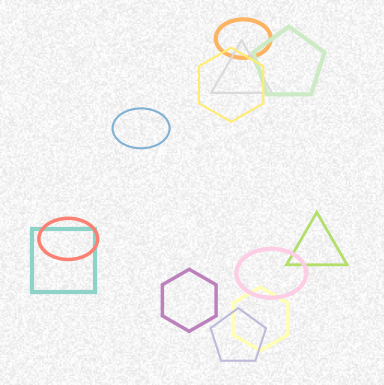[{"shape": "square", "thickness": 3, "radius": 0.41, "center": [0.165, 0.324]}, {"shape": "hexagon", "thickness": 2.5, "radius": 0.41, "center": [0.677, 0.172]}, {"shape": "pentagon", "thickness": 1.5, "radius": 0.38, "center": [0.619, 0.124]}, {"shape": "oval", "thickness": 2.5, "radius": 0.38, "center": [0.177, 0.38]}, {"shape": "oval", "thickness": 1.5, "radius": 0.37, "center": [0.366, 0.667]}, {"shape": "oval", "thickness": 3, "radius": 0.36, "center": [0.632, 0.9]}, {"shape": "triangle", "thickness": 2, "radius": 0.45, "center": [0.823, 0.358]}, {"shape": "oval", "thickness": 3, "radius": 0.45, "center": [0.705, 0.29]}, {"shape": "triangle", "thickness": 1.5, "radius": 0.45, "center": [0.627, 0.804]}, {"shape": "hexagon", "thickness": 2.5, "radius": 0.4, "center": [0.492, 0.22]}, {"shape": "pentagon", "thickness": 3, "radius": 0.49, "center": [0.751, 0.834]}, {"shape": "hexagon", "thickness": 1.5, "radius": 0.48, "center": [0.6, 0.78]}]